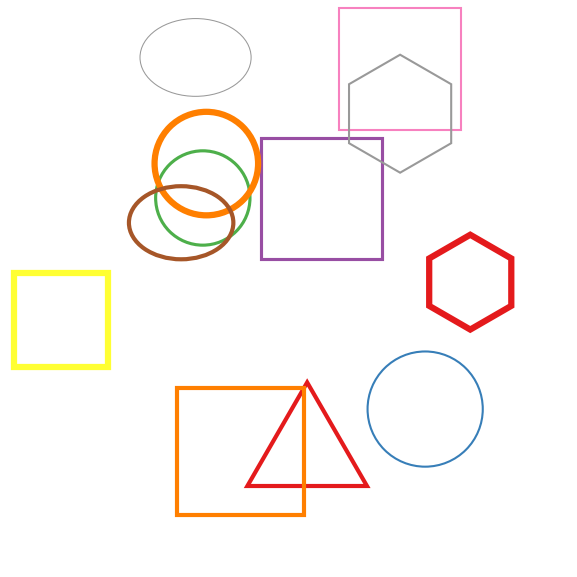[{"shape": "triangle", "thickness": 2, "radius": 0.6, "center": [0.532, 0.217]}, {"shape": "hexagon", "thickness": 3, "radius": 0.41, "center": [0.814, 0.511]}, {"shape": "circle", "thickness": 1, "radius": 0.5, "center": [0.736, 0.291]}, {"shape": "circle", "thickness": 1.5, "radius": 0.41, "center": [0.351, 0.656]}, {"shape": "square", "thickness": 1.5, "radius": 0.52, "center": [0.557, 0.655]}, {"shape": "square", "thickness": 2, "radius": 0.55, "center": [0.417, 0.217]}, {"shape": "circle", "thickness": 3, "radius": 0.45, "center": [0.357, 0.716]}, {"shape": "square", "thickness": 3, "radius": 0.41, "center": [0.106, 0.445]}, {"shape": "oval", "thickness": 2, "radius": 0.45, "center": [0.314, 0.613]}, {"shape": "square", "thickness": 1, "radius": 0.53, "center": [0.693, 0.88]}, {"shape": "oval", "thickness": 0.5, "radius": 0.48, "center": [0.339, 0.9]}, {"shape": "hexagon", "thickness": 1, "radius": 0.51, "center": [0.693, 0.802]}]